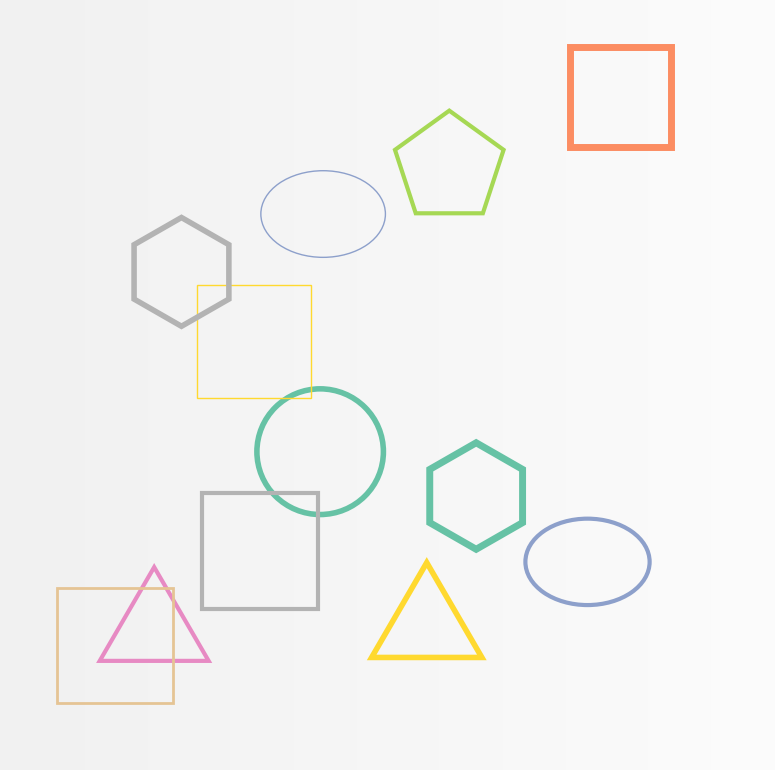[{"shape": "circle", "thickness": 2, "radius": 0.41, "center": [0.413, 0.413]}, {"shape": "hexagon", "thickness": 2.5, "radius": 0.35, "center": [0.614, 0.356]}, {"shape": "square", "thickness": 2.5, "radius": 0.32, "center": [0.801, 0.874]}, {"shape": "oval", "thickness": 0.5, "radius": 0.4, "center": [0.417, 0.722]}, {"shape": "oval", "thickness": 1.5, "radius": 0.4, "center": [0.758, 0.27]}, {"shape": "triangle", "thickness": 1.5, "radius": 0.41, "center": [0.199, 0.182]}, {"shape": "pentagon", "thickness": 1.5, "radius": 0.37, "center": [0.58, 0.783]}, {"shape": "square", "thickness": 0.5, "radius": 0.37, "center": [0.328, 0.557]}, {"shape": "triangle", "thickness": 2, "radius": 0.41, "center": [0.551, 0.187]}, {"shape": "square", "thickness": 1, "radius": 0.37, "center": [0.148, 0.162]}, {"shape": "hexagon", "thickness": 2, "radius": 0.35, "center": [0.234, 0.647]}, {"shape": "square", "thickness": 1.5, "radius": 0.38, "center": [0.335, 0.285]}]